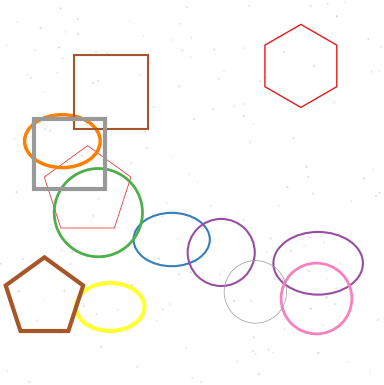[{"shape": "hexagon", "thickness": 1, "radius": 0.54, "center": [0.781, 0.829]}, {"shape": "pentagon", "thickness": 0.5, "radius": 0.59, "center": [0.228, 0.503]}, {"shape": "oval", "thickness": 1.5, "radius": 0.5, "center": [0.446, 0.378]}, {"shape": "circle", "thickness": 2, "radius": 0.57, "center": [0.255, 0.448]}, {"shape": "circle", "thickness": 1.5, "radius": 0.44, "center": [0.575, 0.344]}, {"shape": "oval", "thickness": 1.5, "radius": 0.58, "center": [0.826, 0.316]}, {"shape": "oval", "thickness": 2.5, "radius": 0.49, "center": [0.162, 0.633]}, {"shape": "oval", "thickness": 3, "radius": 0.45, "center": [0.286, 0.203]}, {"shape": "pentagon", "thickness": 3, "radius": 0.53, "center": [0.115, 0.226]}, {"shape": "square", "thickness": 1.5, "radius": 0.48, "center": [0.288, 0.761]}, {"shape": "circle", "thickness": 2, "radius": 0.46, "center": [0.822, 0.225]}, {"shape": "circle", "thickness": 0.5, "radius": 0.41, "center": [0.663, 0.242]}, {"shape": "square", "thickness": 3, "radius": 0.46, "center": [0.181, 0.6]}]